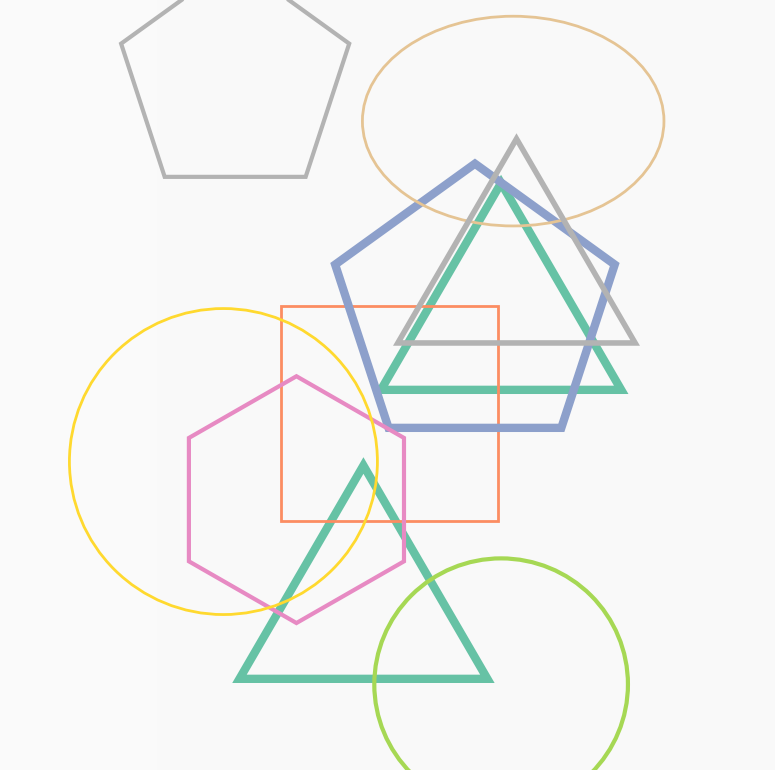[{"shape": "triangle", "thickness": 3, "radius": 0.92, "center": [0.469, 0.211]}, {"shape": "triangle", "thickness": 3, "radius": 0.9, "center": [0.647, 0.583]}, {"shape": "square", "thickness": 1, "radius": 0.7, "center": [0.502, 0.463]}, {"shape": "pentagon", "thickness": 3, "radius": 0.95, "center": [0.613, 0.598]}, {"shape": "hexagon", "thickness": 1.5, "radius": 0.8, "center": [0.383, 0.351]}, {"shape": "circle", "thickness": 1.5, "radius": 0.82, "center": [0.647, 0.111]}, {"shape": "circle", "thickness": 1, "radius": 0.99, "center": [0.288, 0.401]}, {"shape": "oval", "thickness": 1, "radius": 0.97, "center": [0.662, 0.843]}, {"shape": "triangle", "thickness": 2, "radius": 0.88, "center": [0.666, 0.643]}, {"shape": "pentagon", "thickness": 1.5, "radius": 0.77, "center": [0.303, 0.896]}]